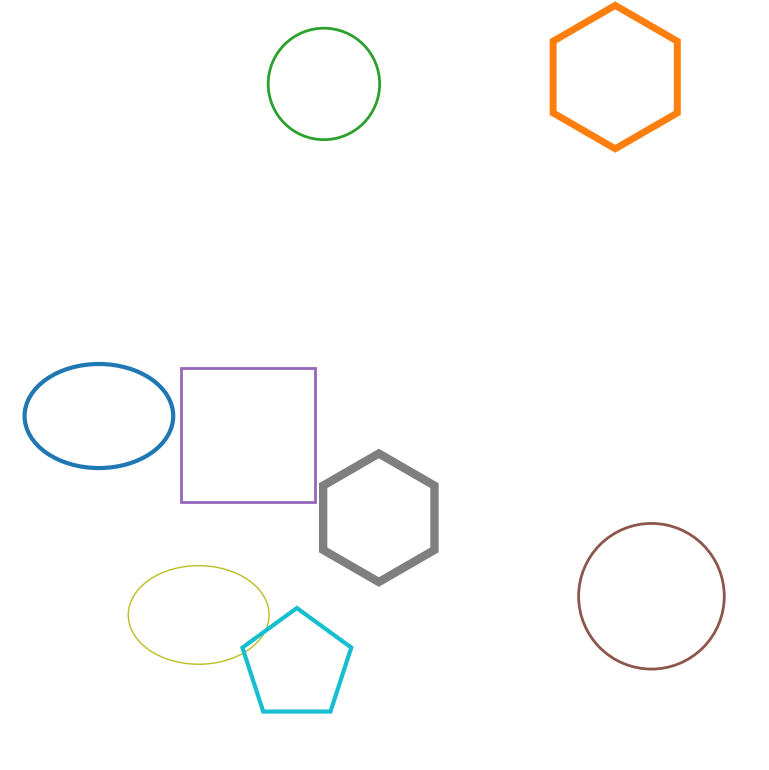[{"shape": "oval", "thickness": 1.5, "radius": 0.48, "center": [0.128, 0.46]}, {"shape": "hexagon", "thickness": 2.5, "radius": 0.47, "center": [0.799, 0.9]}, {"shape": "circle", "thickness": 1, "radius": 0.36, "center": [0.421, 0.891]}, {"shape": "square", "thickness": 1, "radius": 0.43, "center": [0.322, 0.435]}, {"shape": "circle", "thickness": 1, "radius": 0.47, "center": [0.846, 0.226]}, {"shape": "hexagon", "thickness": 3, "radius": 0.42, "center": [0.492, 0.328]}, {"shape": "oval", "thickness": 0.5, "radius": 0.46, "center": [0.258, 0.201]}, {"shape": "pentagon", "thickness": 1.5, "radius": 0.37, "center": [0.386, 0.136]}]